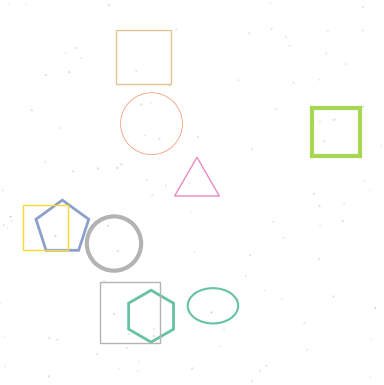[{"shape": "oval", "thickness": 1.5, "radius": 0.33, "center": [0.553, 0.206]}, {"shape": "hexagon", "thickness": 2, "radius": 0.34, "center": [0.392, 0.179]}, {"shape": "circle", "thickness": 0.5, "radius": 0.4, "center": [0.394, 0.679]}, {"shape": "pentagon", "thickness": 2, "radius": 0.36, "center": [0.162, 0.408]}, {"shape": "triangle", "thickness": 1, "radius": 0.34, "center": [0.512, 0.524]}, {"shape": "square", "thickness": 3, "radius": 0.31, "center": [0.872, 0.658]}, {"shape": "square", "thickness": 1, "radius": 0.3, "center": [0.118, 0.409]}, {"shape": "square", "thickness": 1, "radius": 0.35, "center": [0.372, 0.851]}, {"shape": "square", "thickness": 1, "radius": 0.39, "center": [0.337, 0.188]}, {"shape": "circle", "thickness": 3, "radius": 0.35, "center": [0.296, 0.367]}]